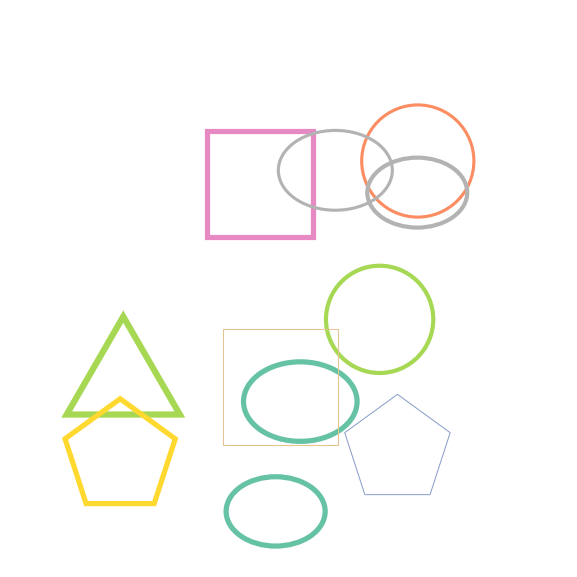[{"shape": "oval", "thickness": 2.5, "radius": 0.43, "center": [0.477, 0.114]}, {"shape": "oval", "thickness": 2.5, "radius": 0.49, "center": [0.52, 0.304]}, {"shape": "circle", "thickness": 1.5, "radius": 0.49, "center": [0.723, 0.72]}, {"shape": "pentagon", "thickness": 0.5, "radius": 0.48, "center": [0.688, 0.22]}, {"shape": "square", "thickness": 2.5, "radius": 0.46, "center": [0.451, 0.68]}, {"shape": "circle", "thickness": 2, "radius": 0.46, "center": [0.657, 0.446]}, {"shape": "triangle", "thickness": 3, "radius": 0.57, "center": [0.213, 0.338]}, {"shape": "pentagon", "thickness": 2.5, "radius": 0.5, "center": [0.208, 0.208]}, {"shape": "square", "thickness": 0.5, "radius": 0.5, "center": [0.486, 0.329]}, {"shape": "oval", "thickness": 1.5, "radius": 0.49, "center": [0.581, 0.704]}, {"shape": "oval", "thickness": 2, "radius": 0.43, "center": [0.723, 0.666]}]